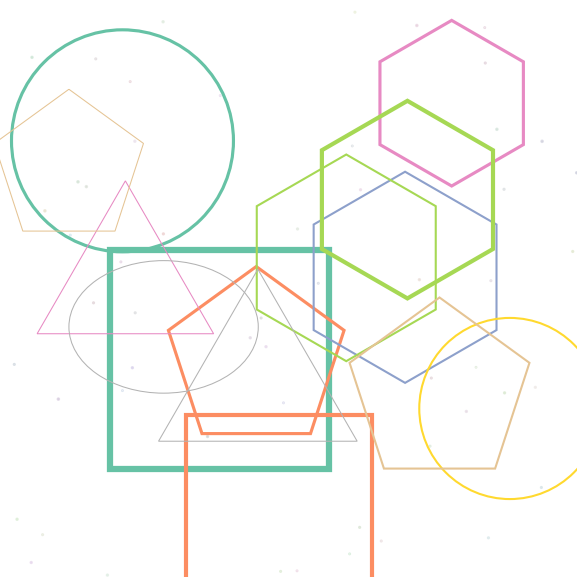[{"shape": "square", "thickness": 3, "radius": 0.95, "center": [0.381, 0.377]}, {"shape": "circle", "thickness": 1.5, "radius": 0.96, "center": [0.212, 0.755]}, {"shape": "square", "thickness": 2, "radius": 0.81, "center": [0.483, 0.118]}, {"shape": "pentagon", "thickness": 1.5, "radius": 0.8, "center": [0.444, 0.378]}, {"shape": "hexagon", "thickness": 1, "radius": 0.91, "center": [0.701, 0.519]}, {"shape": "hexagon", "thickness": 1.5, "radius": 0.72, "center": [0.782, 0.82]}, {"shape": "triangle", "thickness": 0.5, "radius": 0.88, "center": [0.217, 0.509]}, {"shape": "hexagon", "thickness": 2, "radius": 0.86, "center": [0.706, 0.653]}, {"shape": "hexagon", "thickness": 1, "radius": 0.89, "center": [0.6, 0.553]}, {"shape": "circle", "thickness": 1, "radius": 0.78, "center": [0.883, 0.292]}, {"shape": "pentagon", "thickness": 1, "radius": 0.82, "center": [0.761, 0.32]}, {"shape": "pentagon", "thickness": 0.5, "radius": 0.68, "center": [0.119, 0.709]}, {"shape": "triangle", "thickness": 0.5, "radius": 0.99, "center": [0.447, 0.334]}, {"shape": "oval", "thickness": 0.5, "radius": 0.82, "center": [0.283, 0.433]}]